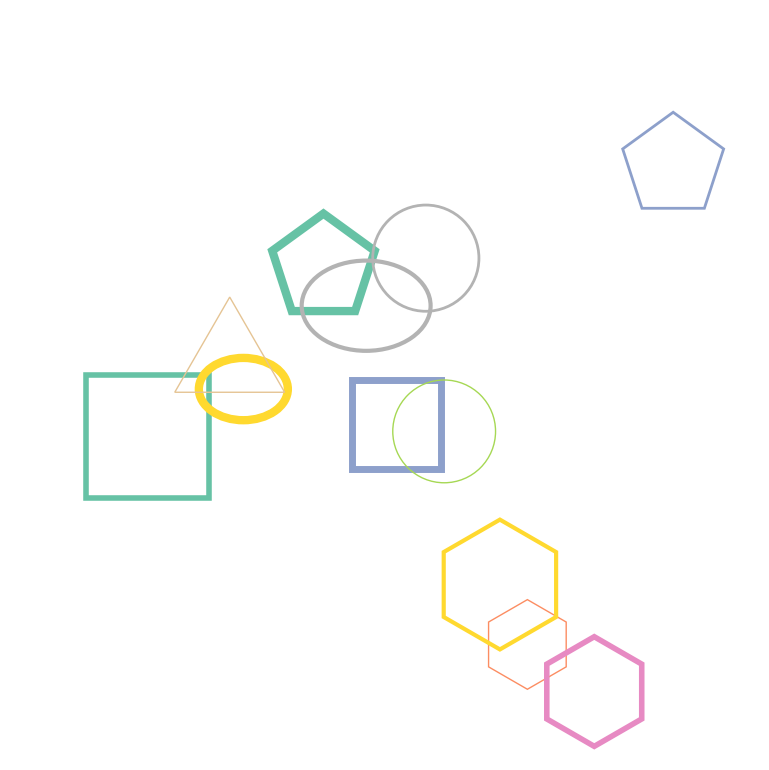[{"shape": "pentagon", "thickness": 3, "radius": 0.35, "center": [0.42, 0.653]}, {"shape": "square", "thickness": 2, "radius": 0.4, "center": [0.191, 0.433]}, {"shape": "hexagon", "thickness": 0.5, "radius": 0.29, "center": [0.685, 0.163]}, {"shape": "pentagon", "thickness": 1, "radius": 0.34, "center": [0.874, 0.785]}, {"shape": "square", "thickness": 2.5, "radius": 0.29, "center": [0.515, 0.448]}, {"shape": "hexagon", "thickness": 2, "radius": 0.36, "center": [0.772, 0.102]}, {"shape": "circle", "thickness": 0.5, "radius": 0.33, "center": [0.577, 0.44]}, {"shape": "hexagon", "thickness": 1.5, "radius": 0.42, "center": [0.649, 0.241]}, {"shape": "oval", "thickness": 3, "radius": 0.29, "center": [0.316, 0.495]}, {"shape": "triangle", "thickness": 0.5, "radius": 0.41, "center": [0.298, 0.532]}, {"shape": "circle", "thickness": 1, "radius": 0.34, "center": [0.553, 0.665]}, {"shape": "oval", "thickness": 1.5, "radius": 0.42, "center": [0.476, 0.603]}]